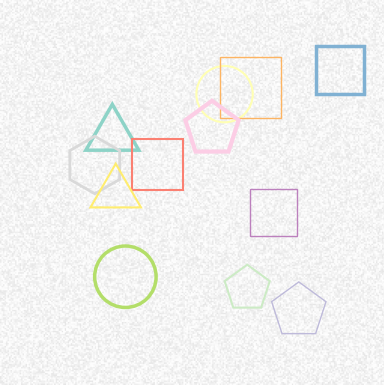[{"shape": "triangle", "thickness": 2.5, "radius": 0.4, "center": [0.292, 0.65]}, {"shape": "circle", "thickness": 1.5, "radius": 0.37, "center": [0.583, 0.756]}, {"shape": "pentagon", "thickness": 1, "radius": 0.37, "center": [0.776, 0.193]}, {"shape": "square", "thickness": 1.5, "radius": 0.33, "center": [0.41, 0.572]}, {"shape": "square", "thickness": 2.5, "radius": 0.31, "center": [0.884, 0.817]}, {"shape": "square", "thickness": 1, "radius": 0.39, "center": [0.651, 0.773]}, {"shape": "circle", "thickness": 2.5, "radius": 0.4, "center": [0.326, 0.281]}, {"shape": "pentagon", "thickness": 3, "radius": 0.36, "center": [0.551, 0.665]}, {"shape": "hexagon", "thickness": 2, "radius": 0.37, "center": [0.246, 0.571]}, {"shape": "square", "thickness": 1, "radius": 0.3, "center": [0.711, 0.449]}, {"shape": "pentagon", "thickness": 1.5, "radius": 0.31, "center": [0.642, 0.251]}, {"shape": "triangle", "thickness": 1.5, "radius": 0.38, "center": [0.301, 0.499]}]